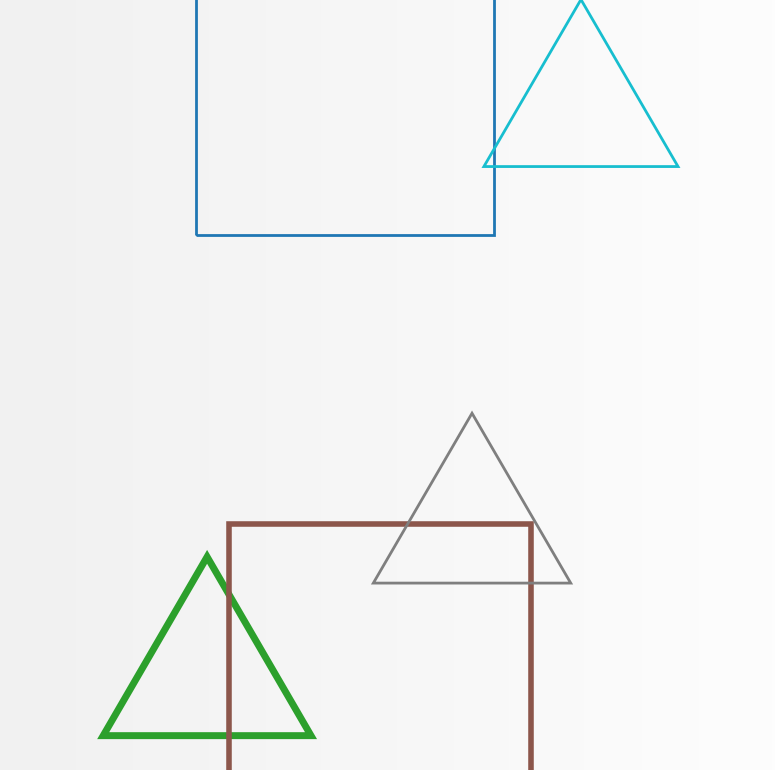[{"shape": "square", "thickness": 1, "radius": 0.96, "center": [0.445, 0.888]}, {"shape": "triangle", "thickness": 2.5, "radius": 0.77, "center": [0.267, 0.122]}, {"shape": "square", "thickness": 2, "radius": 0.97, "center": [0.49, 0.125]}, {"shape": "triangle", "thickness": 1, "radius": 0.74, "center": [0.609, 0.316]}, {"shape": "triangle", "thickness": 1, "radius": 0.72, "center": [0.75, 0.856]}]